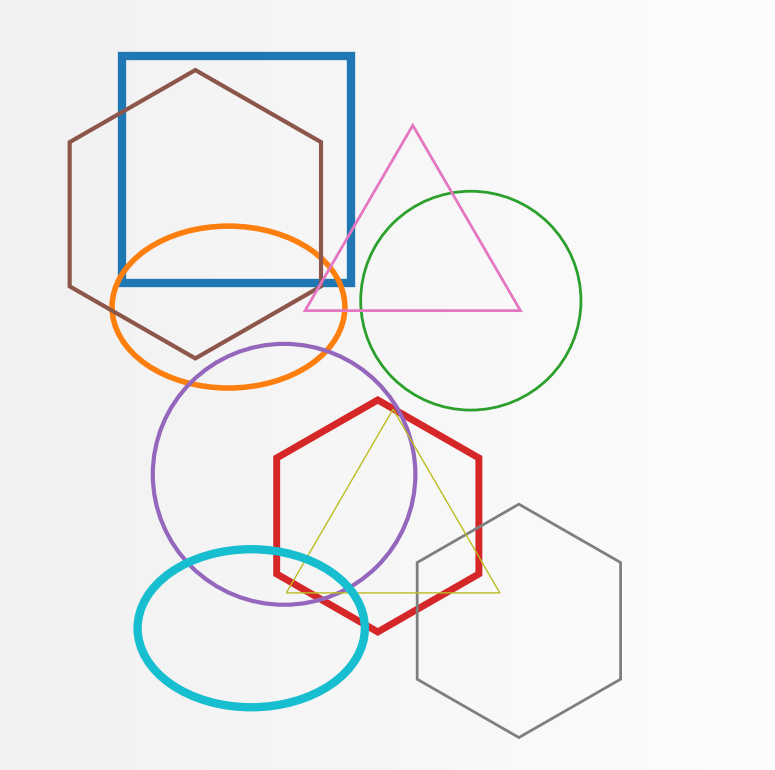[{"shape": "square", "thickness": 3, "radius": 0.74, "center": [0.305, 0.78]}, {"shape": "oval", "thickness": 2, "radius": 0.75, "center": [0.295, 0.601]}, {"shape": "circle", "thickness": 1, "radius": 0.71, "center": [0.608, 0.61]}, {"shape": "hexagon", "thickness": 2.5, "radius": 0.75, "center": [0.487, 0.33]}, {"shape": "circle", "thickness": 1.5, "radius": 0.85, "center": [0.367, 0.384]}, {"shape": "hexagon", "thickness": 1.5, "radius": 0.94, "center": [0.252, 0.722]}, {"shape": "triangle", "thickness": 1, "radius": 0.8, "center": [0.533, 0.677]}, {"shape": "hexagon", "thickness": 1, "radius": 0.76, "center": [0.67, 0.194]}, {"shape": "triangle", "thickness": 0.5, "radius": 0.8, "center": [0.507, 0.31]}, {"shape": "oval", "thickness": 3, "radius": 0.73, "center": [0.324, 0.184]}]